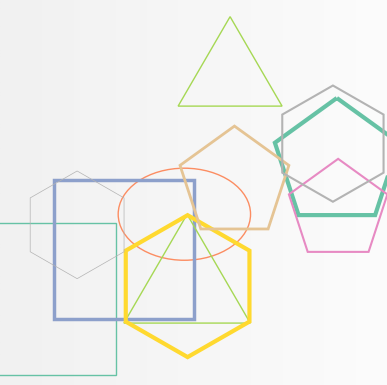[{"shape": "square", "thickness": 1, "radius": 0.98, "center": [0.102, 0.223]}, {"shape": "pentagon", "thickness": 3, "radius": 0.84, "center": [0.869, 0.577]}, {"shape": "oval", "thickness": 1, "radius": 0.85, "center": [0.476, 0.444]}, {"shape": "square", "thickness": 2.5, "radius": 0.9, "center": [0.32, 0.352]}, {"shape": "pentagon", "thickness": 1.5, "radius": 0.67, "center": [0.873, 0.454]}, {"shape": "triangle", "thickness": 1, "radius": 0.77, "center": [0.594, 0.802]}, {"shape": "triangle", "thickness": 1, "radius": 0.94, "center": [0.483, 0.255]}, {"shape": "hexagon", "thickness": 3, "radius": 0.92, "center": [0.484, 0.257]}, {"shape": "pentagon", "thickness": 2, "radius": 0.74, "center": [0.605, 0.525]}, {"shape": "hexagon", "thickness": 1.5, "radius": 0.75, "center": [0.859, 0.627]}, {"shape": "hexagon", "thickness": 0.5, "radius": 0.7, "center": [0.199, 0.416]}]